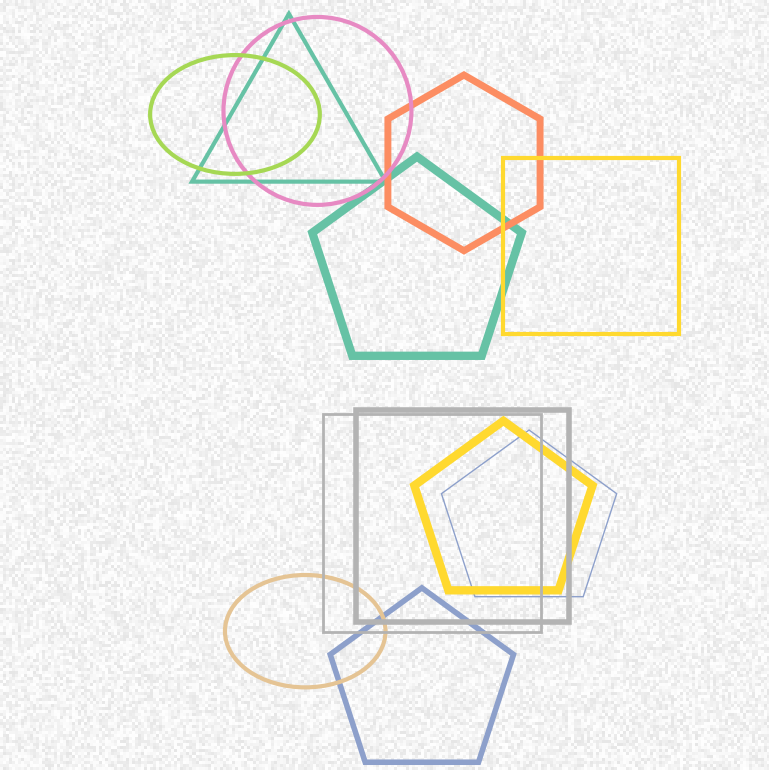[{"shape": "triangle", "thickness": 1.5, "radius": 0.73, "center": [0.375, 0.837]}, {"shape": "pentagon", "thickness": 3, "radius": 0.72, "center": [0.542, 0.654]}, {"shape": "hexagon", "thickness": 2.5, "radius": 0.57, "center": [0.603, 0.788]}, {"shape": "pentagon", "thickness": 0.5, "radius": 0.6, "center": [0.687, 0.322]}, {"shape": "pentagon", "thickness": 2, "radius": 0.63, "center": [0.548, 0.111]}, {"shape": "circle", "thickness": 1.5, "radius": 0.61, "center": [0.412, 0.856]}, {"shape": "oval", "thickness": 1.5, "radius": 0.55, "center": [0.305, 0.851]}, {"shape": "pentagon", "thickness": 3, "radius": 0.61, "center": [0.654, 0.332]}, {"shape": "square", "thickness": 1.5, "radius": 0.57, "center": [0.767, 0.68]}, {"shape": "oval", "thickness": 1.5, "radius": 0.52, "center": [0.396, 0.18]}, {"shape": "square", "thickness": 2, "radius": 0.69, "center": [0.601, 0.33]}, {"shape": "square", "thickness": 1, "radius": 0.71, "center": [0.561, 0.321]}]